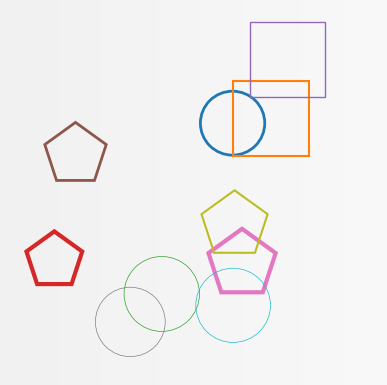[{"shape": "circle", "thickness": 2, "radius": 0.42, "center": [0.6, 0.68]}, {"shape": "square", "thickness": 1.5, "radius": 0.49, "center": [0.7, 0.693]}, {"shape": "circle", "thickness": 0.5, "radius": 0.49, "center": [0.417, 0.236]}, {"shape": "pentagon", "thickness": 3, "radius": 0.38, "center": [0.14, 0.323]}, {"shape": "square", "thickness": 1, "radius": 0.48, "center": [0.742, 0.846]}, {"shape": "pentagon", "thickness": 2, "radius": 0.42, "center": [0.195, 0.599]}, {"shape": "pentagon", "thickness": 3, "radius": 0.46, "center": [0.625, 0.315]}, {"shape": "circle", "thickness": 0.5, "radius": 0.45, "center": [0.336, 0.164]}, {"shape": "pentagon", "thickness": 1.5, "radius": 0.45, "center": [0.605, 0.416]}, {"shape": "circle", "thickness": 0.5, "radius": 0.48, "center": [0.602, 0.207]}]